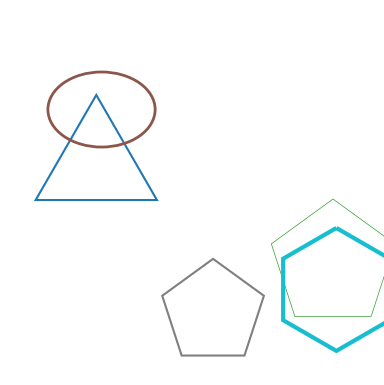[{"shape": "triangle", "thickness": 1.5, "radius": 0.91, "center": [0.25, 0.571]}, {"shape": "pentagon", "thickness": 0.5, "radius": 0.84, "center": [0.865, 0.315]}, {"shape": "oval", "thickness": 2, "radius": 0.7, "center": [0.264, 0.716]}, {"shape": "pentagon", "thickness": 1.5, "radius": 0.69, "center": [0.553, 0.189]}, {"shape": "hexagon", "thickness": 3, "radius": 0.8, "center": [0.874, 0.248]}]